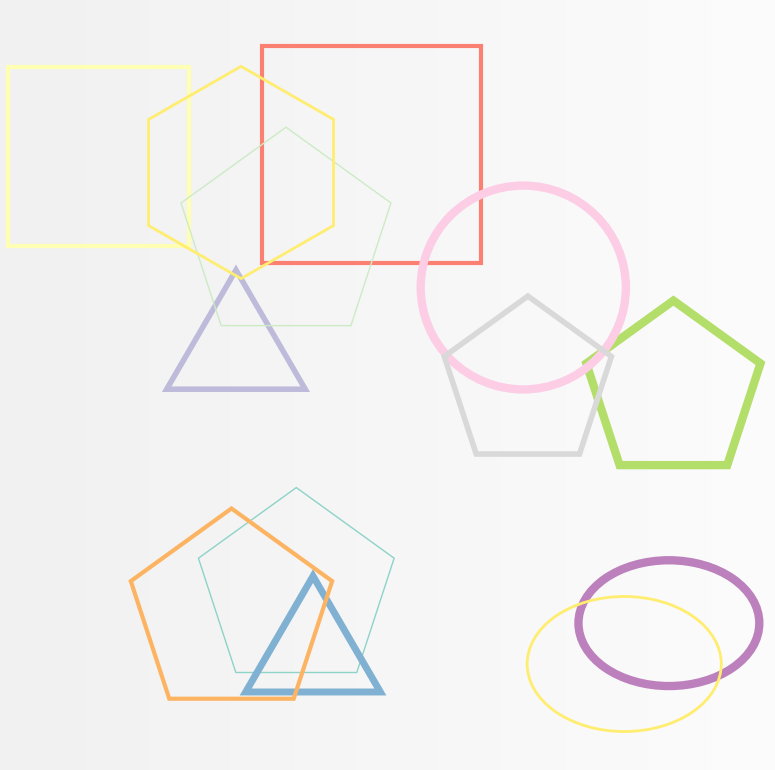[{"shape": "pentagon", "thickness": 0.5, "radius": 0.66, "center": [0.382, 0.234]}, {"shape": "square", "thickness": 1.5, "radius": 0.58, "center": [0.127, 0.796]}, {"shape": "triangle", "thickness": 2, "radius": 0.52, "center": [0.304, 0.546]}, {"shape": "square", "thickness": 1.5, "radius": 0.7, "center": [0.479, 0.799]}, {"shape": "triangle", "thickness": 2.5, "radius": 0.5, "center": [0.404, 0.151]}, {"shape": "pentagon", "thickness": 1.5, "radius": 0.68, "center": [0.299, 0.203]}, {"shape": "pentagon", "thickness": 3, "radius": 0.59, "center": [0.869, 0.492]}, {"shape": "circle", "thickness": 3, "radius": 0.66, "center": [0.675, 0.627]}, {"shape": "pentagon", "thickness": 2, "radius": 0.57, "center": [0.681, 0.502]}, {"shape": "oval", "thickness": 3, "radius": 0.58, "center": [0.863, 0.191]}, {"shape": "pentagon", "thickness": 0.5, "radius": 0.71, "center": [0.369, 0.692]}, {"shape": "oval", "thickness": 1, "radius": 0.63, "center": [0.805, 0.138]}, {"shape": "hexagon", "thickness": 1, "radius": 0.69, "center": [0.311, 0.776]}]